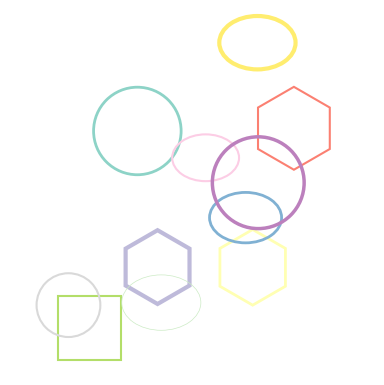[{"shape": "circle", "thickness": 2, "radius": 0.57, "center": [0.357, 0.66]}, {"shape": "hexagon", "thickness": 2, "radius": 0.49, "center": [0.656, 0.306]}, {"shape": "hexagon", "thickness": 3, "radius": 0.48, "center": [0.409, 0.306]}, {"shape": "hexagon", "thickness": 1.5, "radius": 0.54, "center": [0.763, 0.667]}, {"shape": "oval", "thickness": 2, "radius": 0.47, "center": [0.638, 0.435]}, {"shape": "square", "thickness": 1.5, "radius": 0.42, "center": [0.233, 0.148]}, {"shape": "oval", "thickness": 1.5, "radius": 0.43, "center": [0.534, 0.59]}, {"shape": "circle", "thickness": 1.5, "radius": 0.41, "center": [0.178, 0.207]}, {"shape": "circle", "thickness": 2.5, "radius": 0.6, "center": [0.671, 0.525]}, {"shape": "oval", "thickness": 0.5, "radius": 0.51, "center": [0.419, 0.214]}, {"shape": "oval", "thickness": 3, "radius": 0.5, "center": [0.669, 0.889]}]